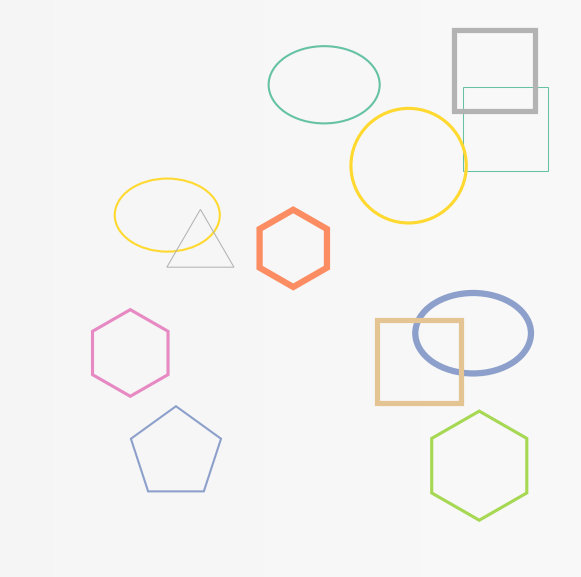[{"shape": "oval", "thickness": 1, "radius": 0.48, "center": [0.558, 0.852]}, {"shape": "square", "thickness": 0.5, "radius": 0.36, "center": [0.87, 0.776]}, {"shape": "hexagon", "thickness": 3, "radius": 0.33, "center": [0.505, 0.569]}, {"shape": "pentagon", "thickness": 1, "radius": 0.41, "center": [0.303, 0.214]}, {"shape": "oval", "thickness": 3, "radius": 0.5, "center": [0.814, 0.422]}, {"shape": "hexagon", "thickness": 1.5, "radius": 0.38, "center": [0.224, 0.388]}, {"shape": "hexagon", "thickness": 1.5, "radius": 0.47, "center": [0.825, 0.193]}, {"shape": "oval", "thickness": 1, "radius": 0.45, "center": [0.288, 0.627]}, {"shape": "circle", "thickness": 1.5, "radius": 0.5, "center": [0.703, 0.712]}, {"shape": "square", "thickness": 2.5, "radius": 0.36, "center": [0.721, 0.373]}, {"shape": "square", "thickness": 2.5, "radius": 0.35, "center": [0.85, 0.877]}, {"shape": "triangle", "thickness": 0.5, "radius": 0.33, "center": [0.345, 0.57]}]